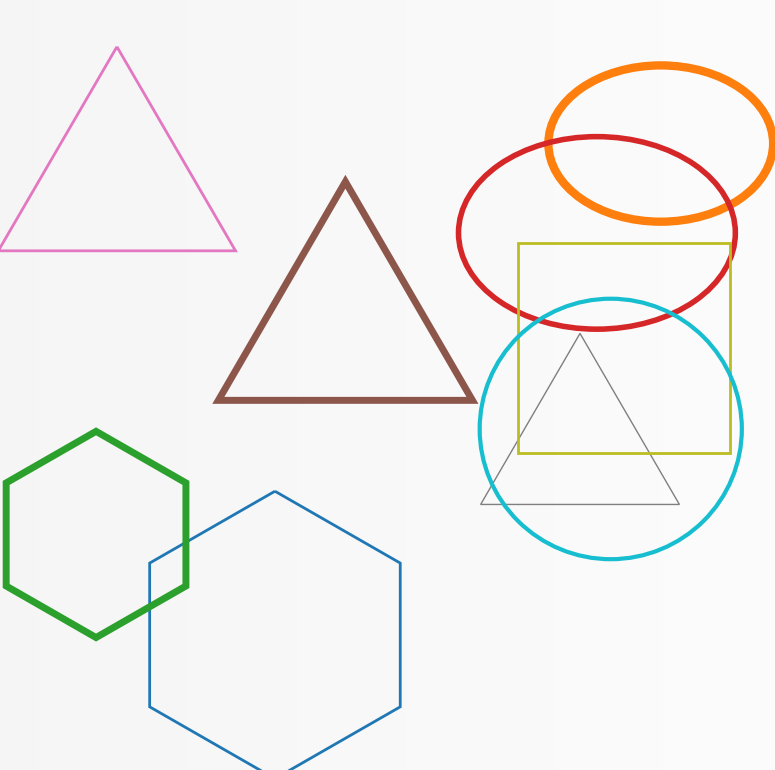[{"shape": "hexagon", "thickness": 1, "radius": 0.93, "center": [0.355, 0.175]}, {"shape": "oval", "thickness": 3, "radius": 0.72, "center": [0.853, 0.814]}, {"shape": "hexagon", "thickness": 2.5, "radius": 0.67, "center": [0.124, 0.306]}, {"shape": "oval", "thickness": 2, "radius": 0.89, "center": [0.77, 0.698]}, {"shape": "triangle", "thickness": 2.5, "radius": 0.95, "center": [0.446, 0.575]}, {"shape": "triangle", "thickness": 1, "radius": 0.88, "center": [0.151, 0.763]}, {"shape": "triangle", "thickness": 0.5, "radius": 0.74, "center": [0.748, 0.419]}, {"shape": "square", "thickness": 1, "radius": 0.68, "center": [0.805, 0.548]}, {"shape": "circle", "thickness": 1.5, "radius": 0.85, "center": [0.788, 0.443]}]